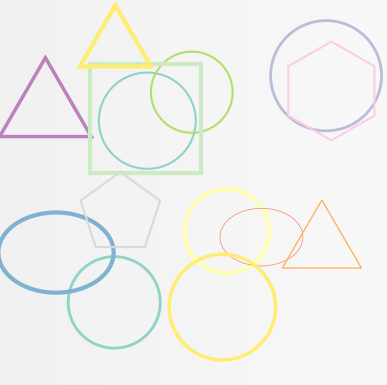[{"shape": "circle", "thickness": 1.5, "radius": 0.63, "center": [0.38, 0.687]}, {"shape": "circle", "thickness": 2, "radius": 0.59, "center": [0.295, 0.215]}, {"shape": "circle", "thickness": 3, "radius": 0.55, "center": [0.585, 0.4]}, {"shape": "circle", "thickness": 2, "radius": 0.72, "center": [0.842, 0.803]}, {"shape": "oval", "thickness": 0.5, "radius": 0.53, "center": [0.675, 0.384]}, {"shape": "oval", "thickness": 3, "radius": 0.74, "center": [0.145, 0.344]}, {"shape": "triangle", "thickness": 1, "radius": 0.59, "center": [0.831, 0.363]}, {"shape": "circle", "thickness": 1.5, "radius": 0.53, "center": [0.495, 0.761]}, {"shape": "hexagon", "thickness": 1.5, "radius": 0.64, "center": [0.855, 0.764]}, {"shape": "pentagon", "thickness": 1.5, "radius": 0.54, "center": [0.31, 0.446]}, {"shape": "triangle", "thickness": 2.5, "radius": 0.68, "center": [0.117, 0.713]}, {"shape": "square", "thickness": 3, "radius": 0.71, "center": [0.375, 0.692]}, {"shape": "circle", "thickness": 2.5, "radius": 0.69, "center": [0.574, 0.202]}, {"shape": "triangle", "thickness": 3, "radius": 0.53, "center": [0.298, 0.88]}]